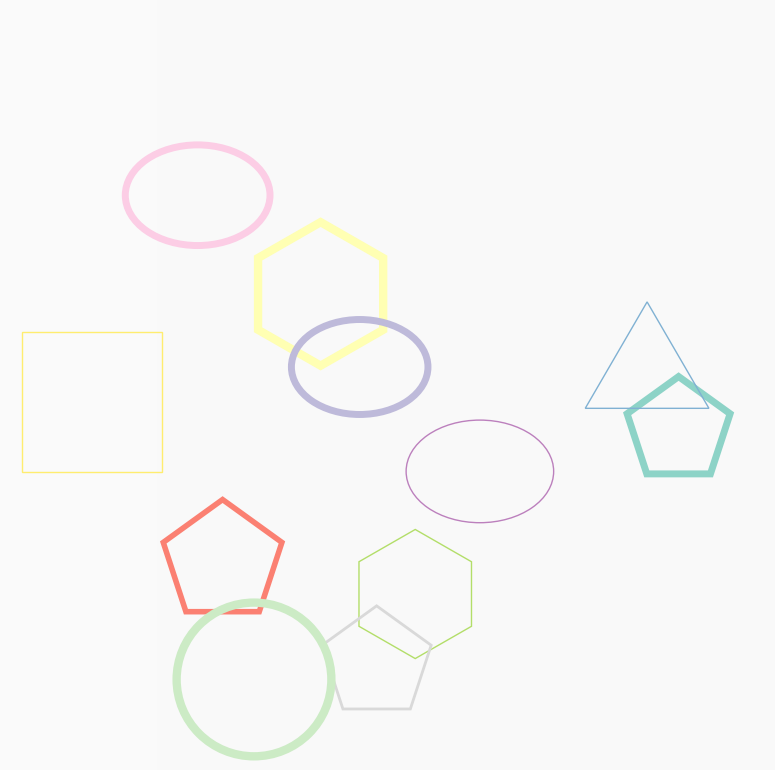[{"shape": "pentagon", "thickness": 2.5, "radius": 0.35, "center": [0.876, 0.441]}, {"shape": "hexagon", "thickness": 3, "radius": 0.47, "center": [0.414, 0.618]}, {"shape": "oval", "thickness": 2.5, "radius": 0.44, "center": [0.464, 0.523]}, {"shape": "pentagon", "thickness": 2, "radius": 0.4, "center": [0.287, 0.271]}, {"shape": "triangle", "thickness": 0.5, "radius": 0.46, "center": [0.835, 0.516]}, {"shape": "hexagon", "thickness": 0.5, "radius": 0.42, "center": [0.536, 0.229]}, {"shape": "oval", "thickness": 2.5, "radius": 0.47, "center": [0.255, 0.746]}, {"shape": "pentagon", "thickness": 1, "radius": 0.37, "center": [0.486, 0.139]}, {"shape": "oval", "thickness": 0.5, "radius": 0.48, "center": [0.619, 0.388]}, {"shape": "circle", "thickness": 3, "radius": 0.5, "center": [0.328, 0.118]}, {"shape": "square", "thickness": 0.5, "radius": 0.45, "center": [0.119, 0.478]}]